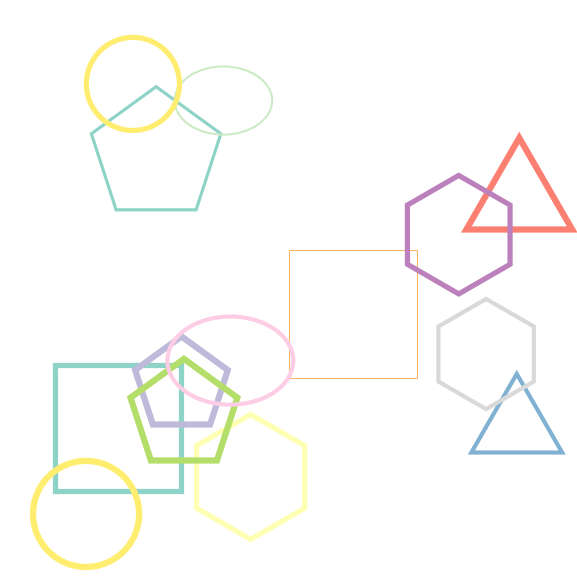[{"shape": "pentagon", "thickness": 1.5, "radius": 0.59, "center": [0.27, 0.731]}, {"shape": "square", "thickness": 2.5, "radius": 0.54, "center": [0.205, 0.258]}, {"shape": "hexagon", "thickness": 2.5, "radius": 0.54, "center": [0.434, 0.173]}, {"shape": "pentagon", "thickness": 3, "radius": 0.42, "center": [0.314, 0.332]}, {"shape": "triangle", "thickness": 3, "radius": 0.53, "center": [0.899, 0.655]}, {"shape": "triangle", "thickness": 2, "radius": 0.45, "center": [0.895, 0.261]}, {"shape": "square", "thickness": 0.5, "radius": 0.55, "center": [0.612, 0.456]}, {"shape": "pentagon", "thickness": 3, "radius": 0.49, "center": [0.319, 0.28]}, {"shape": "oval", "thickness": 2, "radius": 0.55, "center": [0.399, 0.375]}, {"shape": "hexagon", "thickness": 2, "radius": 0.48, "center": [0.842, 0.386]}, {"shape": "hexagon", "thickness": 2.5, "radius": 0.51, "center": [0.794, 0.593]}, {"shape": "oval", "thickness": 1, "radius": 0.42, "center": [0.387, 0.825]}, {"shape": "circle", "thickness": 3, "radius": 0.46, "center": [0.149, 0.109]}, {"shape": "circle", "thickness": 2.5, "radius": 0.4, "center": [0.23, 0.854]}]